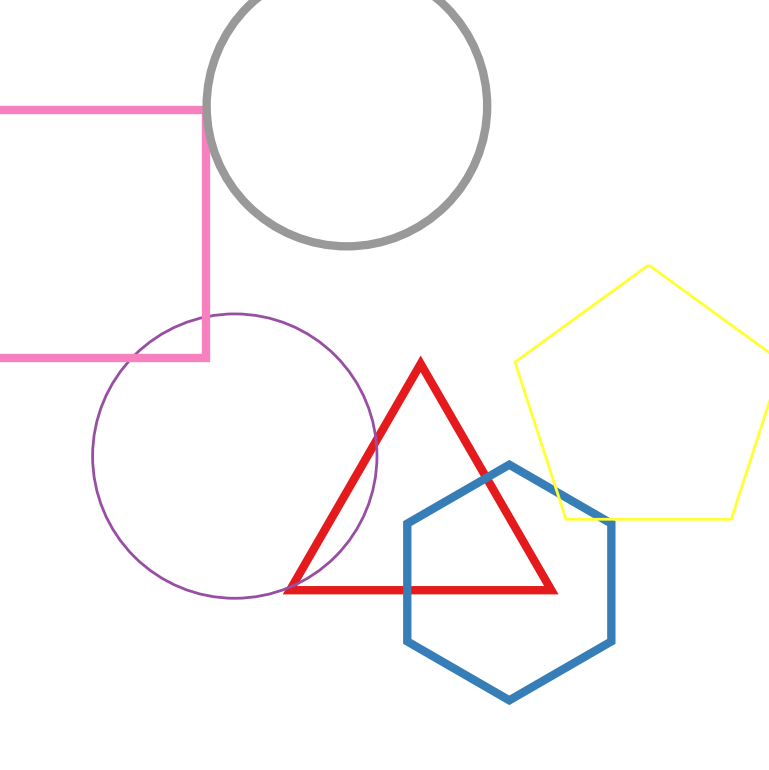[{"shape": "triangle", "thickness": 3, "radius": 0.98, "center": [0.546, 0.331]}, {"shape": "hexagon", "thickness": 3, "radius": 0.77, "center": [0.661, 0.243]}, {"shape": "circle", "thickness": 1, "radius": 0.92, "center": [0.305, 0.408]}, {"shape": "pentagon", "thickness": 1, "radius": 0.91, "center": [0.842, 0.473]}, {"shape": "square", "thickness": 3, "radius": 0.8, "center": [0.107, 0.696]}, {"shape": "circle", "thickness": 3, "radius": 0.91, "center": [0.451, 0.862]}]